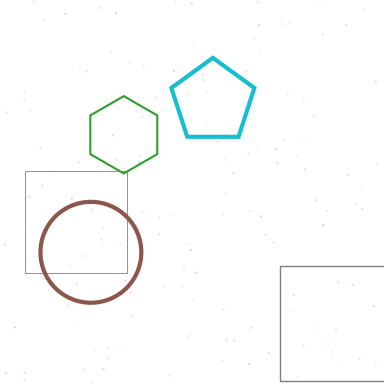[{"shape": "square", "thickness": 0.5, "radius": 0.66, "center": [0.197, 0.423]}, {"shape": "hexagon", "thickness": 1.5, "radius": 0.5, "center": [0.322, 0.65]}, {"shape": "circle", "thickness": 3, "radius": 0.66, "center": [0.236, 0.345]}, {"shape": "square", "thickness": 1, "radius": 0.75, "center": [0.877, 0.16]}, {"shape": "pentagon", "thickness": 3, "radius": 0.57, "center": [0.553, 0.736]}]